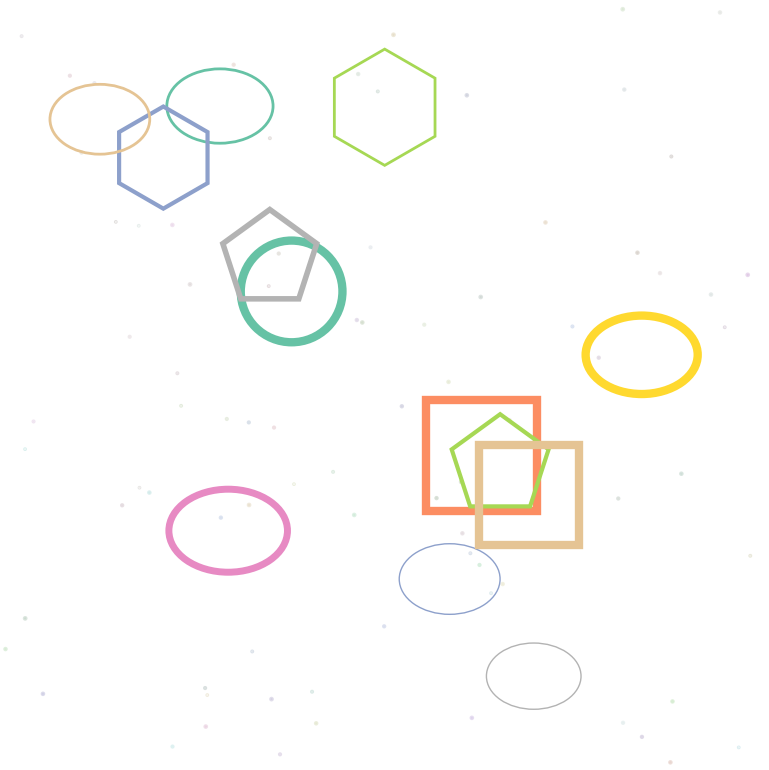[{"shape": "oval", "thickness": 1, "radius": 0.34, "center": [0.286, 0.862]}, {"shape": "circle", "thickness": 3, "radius": 0.33, "center": [0.379, 0.622]}, {"shape": "square", "thickness": 3, "radius": 0.36, "center": [0.625, 0.408]}, {"shape": "hexagon", "thickness": 1.5, "radius": 0.33, "center": [0.212, 0.795]}, {"shape": "oval", "thickness": 0.5, "radius": 0.33, "center": [0.584, 0.248]}, {"shape": "oval", "thickness": 2.5, "radius": 0.39, "center": [0.296, 0.311]}, {"shape": "pentagon", "thickness": 1.5, "radius": 0.33, "center": [0.65, 0.396]}, {"shape": "hexagon", "thickness": 1, "radius": 0.38, "center": [0.5, 0.861]}, {"shape": "oval", "thickness": 3, "radius": 0.36, "center": [0.833, 0.539]}, {"shape": "square", "thickness": 3, "radius": 0.32, "center": [0.687, 0.357]}, {"shape": "oval", "thickness": 1, "radius": 0.32, "center": [0.13, 0.845]}, {"shape": "pentagon", "thickness": 2, "radius": 0.32, "center": [0.35, 0.664]}, {"shape": "oval", "thickness": 0.5, "radius": 0.31, "center": [0.693, 0.122]}]